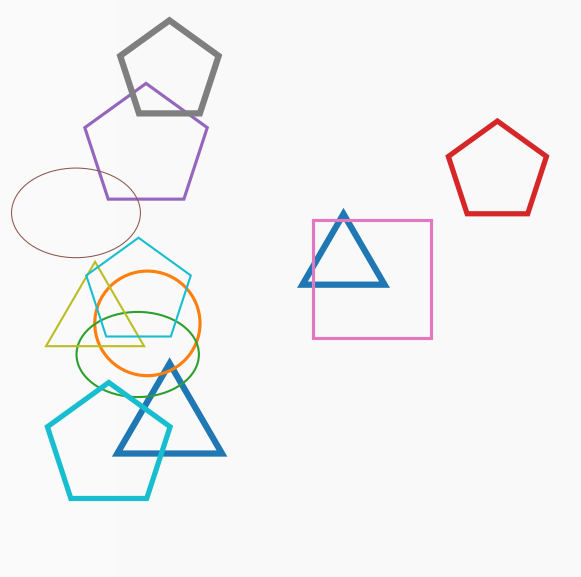[{"shape": "triangle", "thickness": 3, "radius": 0.41, "center": [0.591, 0.547]}, {"shape": "triangle", "thickness": 3, "radius": 0.52, "center": [0.292, 0.266]}, {"shape": "circle", "thickness": 1.5, "radius": 0.45, "center": [0.254, 0.439]}, {"shape": "oval", "thickness": 1, "radius": 0.53, "center": [0.237, 0.385]}, {"shape": "pentagon", "thickness": 2.5, "radius": 0.44, "center": [0.856, 0.701]}, {"shape": "pentagon", "thickness": 1.5, "radius": 0.55, "center": [0.251, 0.744]}, {"shape": "oval", "thickness": 0.5, "radius": 0.55, "center": [0.131, 0.631]}, {"shape": "square", "thickness": 1.5, "radius": 0.51, "center": [0.64, 0.516]}, {"shape": "pentagon", "thickness": 3, "radius": 0.45, "center": [0.291, 0.875]}, {"shape": "triangle", "thickness": 1, "radius": 0.49, "center": [0.164, 0.448]}, {"shape": "pentagon", "thickness": 2.5, "radius": 0.56, "center": [0.187, 0.226]}, {"shape": "pentagon", "thickness": 1, "radius": 0.47, "center": [0.238, 0.493]}]